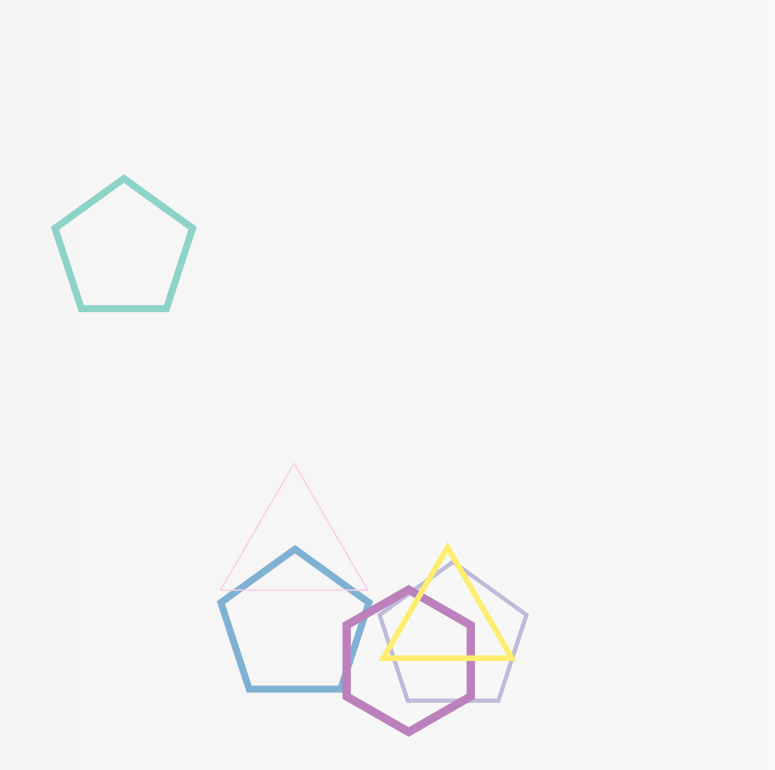[{"shape": "pentagon", "thickness": 2.5, "radius": 0.47, "center": [0.16, 0.675]}, {"shape": "pentagon", "thickness": 1.5, "radius": 0.5, "center": [0.585, 0.171]}, {"shape": "pentagon", "thickness": 2.5, "radius": 0.5, "center": [0.381, 0.186]}, {"shape": "triangle", "thickness": 0.5, "radius": 0.55, "center": [0.38, 0.288]}, {"shape": "hexagon", "thickness": 3, "radius": 0.46, "center": [0.527, 0.142]}, {"shape": "triangle", "thickness": 2, "radius": 0.48, "center": [0.577, 0.193]}]